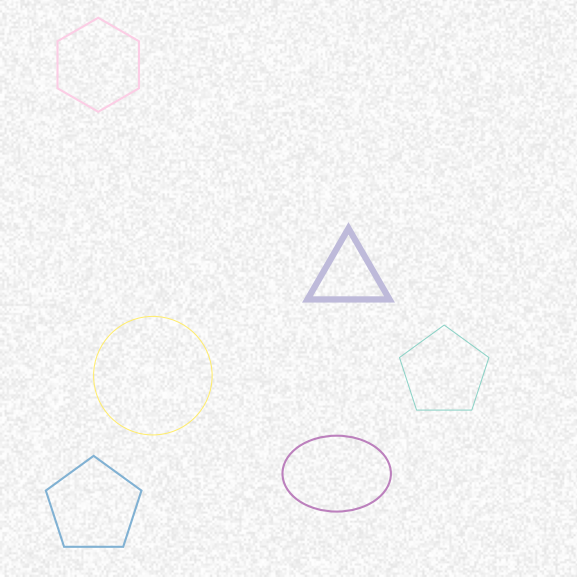[{"shape": "pentagon", "thickness": 0.5, "radius": 0.41, "center": [0.769, 0.355]}, {"shape": "triangle", "thickness": 3, "radius": 0.41, "center": [0.603, 0.522]}, {"shape": "pentagon", "thickness": 1, "radius": 0.44, "center": [0.162, 0.123]}, {"shape": "hexagon", "thickness": 1, "radius": 0.41, "center": [0.17, 0.887]}, {"shape": "oval", "thickness": 1, "radius": 0.47, "center": [0.583, 0.179]}, {"shape": "circle", "thickness": 0.5, "radius": 0.51, "center": [0.265, 0.349]}]